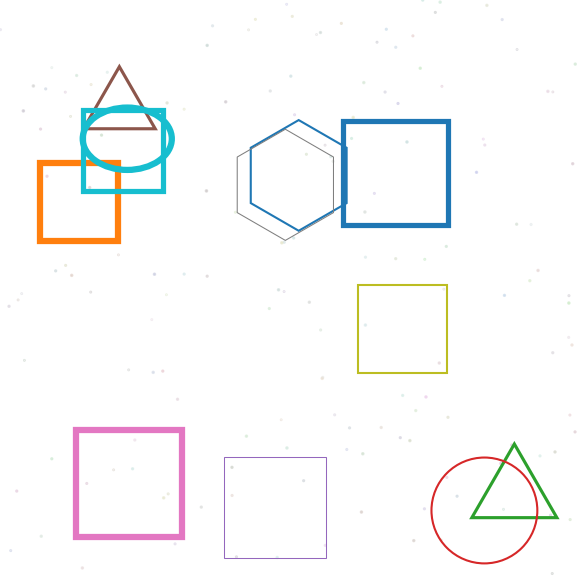[{"shape": "square", "thickness": 2.5, "radius": 0.45, "center": [0.685, 0.7]}, {"shape": "hexagon", "thickness": 1, "radius": 0.48, "center": [0.517, 0.695]}, {"shape": "square", "thickness": 3, "radius": 0.34, "center": [0.136, 0.649]}, {"shape": "triangle", "thickness": 1.5, "radius": 0.42, "center": [0.891, 0.145]}, {"shape": "circle", "thickness": 1, "radius": 0.46, "center": [0.839, 0.115]}, {"shape": "square", "thickness": 0.5, "radius": 0.44, "center": [0.476, 0.12]}, {"shape": "triangle", "thickness": 1.5, "radius": 0.36, "center": [0.207, 0.812]}, {"shape": "square", "thickness": 3, "radius": 0.46, "center": [0.223, 0.162]}, {"shape": "hexagon", "thickness": 0.5, "radius": 0.48, "center": [0.494, 0.679]}, {"shape": "square", "thickness": 1, "radius": 0.38, "center": [0.697, 0.429]}, {"shape": "square", "thickness": 2.5, "radius": 0.35, "center": [0.213, 0.739]}, {"shape": "oval", "thickness": 3, "radius": 0.39, "center": [0.22, 0.759]}]